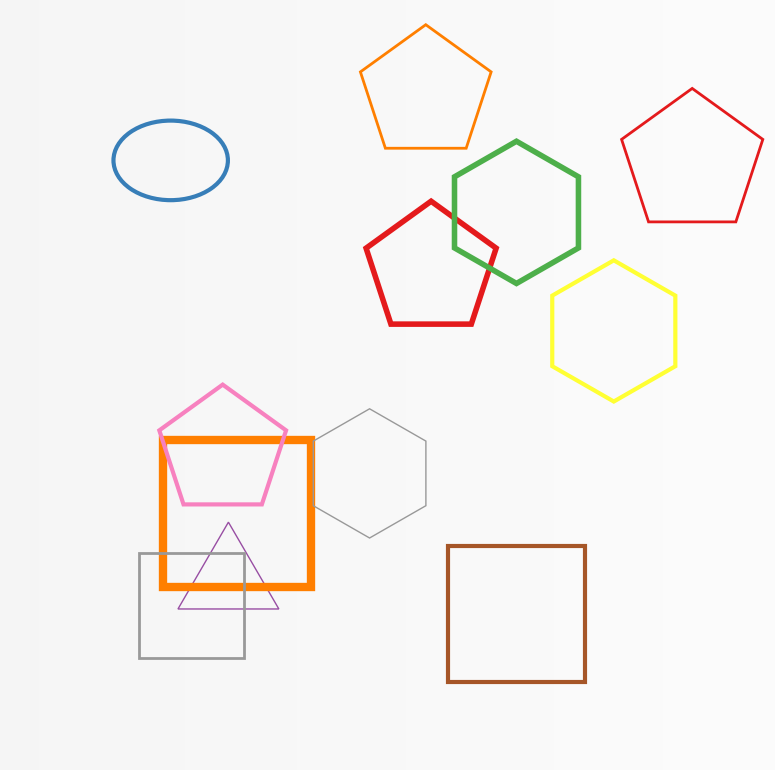[{"shape": "pentagon", "thickness": 2, "radius": 0.44, "center": [0.556, 0.65]}, {"shape": "pentagon", "thickness": 1, "radius": 0.48, "center": [0.893, 0.789]}, {"shape": "oval", "thickness": 1.5, "radius": 0.37, "center": [0.22, 0.792]}, {"shape": "hexagon", "thickness": 2, "radius": 0.46, "center": [0.666, 0.724]}, {"shape": "triangle", "thickness": 0.5, "radius": 0.38, "center": [0.295, 0.247]}, {"shape": "pentagon", "thickness": 1, "radius": 0.44, "center": [0.549, 0.879]}, {"shape": "square", "thickness": 3, "radius": 0.48, "center": [0.305, 0.334]}, {"shape": "hexagon", "thickness": 1.5, "radius": 0.46, "center": [0.792, 0.57]}, {"shape": "square", "thickness": 1.5, "radius": 0.44, "center": [0.667, 0.203]}, {"shape": "pentagon", "thickness": 1.5, "radius": 0.43, "center": [0.287, 0.415]}, {"shape": "hexagon", "thickness": 0.5, "radius": 0.42, "center": [0.477, 0.385]}, {"shape": "square", "thickness": 1, "radius": 0.34, "center": [0.247, 0.214]}]